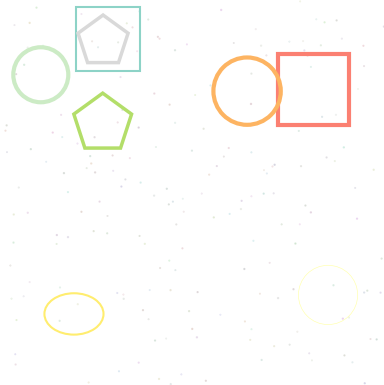[{"shape": "square", "thickness": 1.5, "radius": 0.42, "center": [0.281, 0.898]}, {"shape": "circle", "thickness": 0.5, "radius": 0.38, "center": [0.852, 0.234]}, {"shape": "square", "thickness": 3, "radius": 0.46, "center": [0.814, 0.767]}, {"shape": "circle", "thickness": 3, "radius": 0.44, "center": [0.642, 0.763]}, {"shape": "pentagon", "thickness": 2.5, "radius": 0.39, "center": [0.267, 0.679]}, {"shape": "pentagon", "thickness": 2.5, "radius": 0.34, "center": [0.268, 0.893]}, {"shape": "circle", "thickness": 3, "radius": 0.36, "center": [0.106, 0.806]}, {"shape": "oval", "thickness": 1.5, "radius": 0.38, "center": [0.192, 0.185]}]